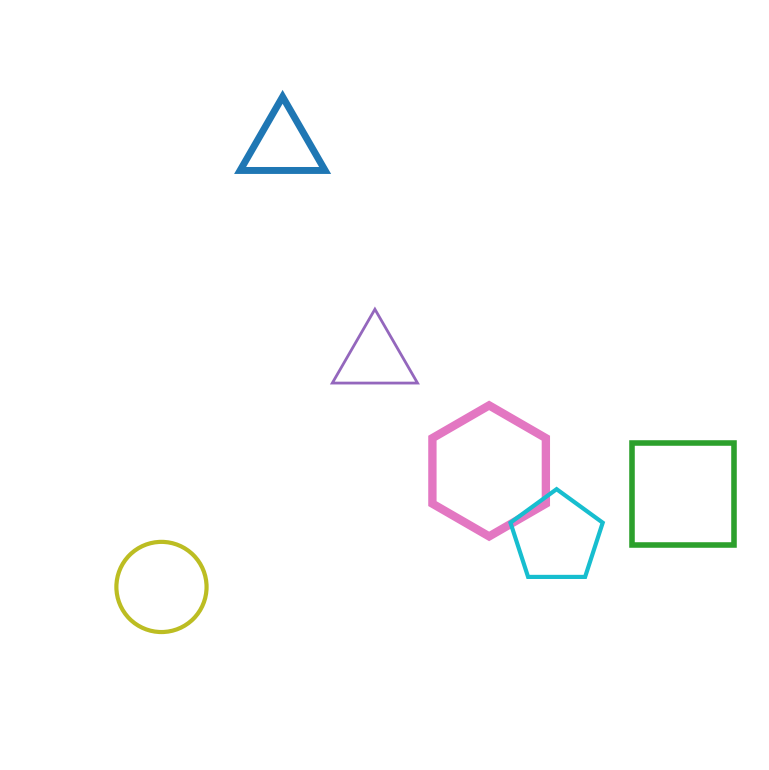[{"shape": "triangle", "thickness": 2.5, "radius": 0.32, "center": [0.367, 0.81]}, {"shape": "square", "thickness": 2, "radius": 0.33, "center": [0.887, 0.359]}, {"shape": "triangle", "thickness": 1, "radius": 0.32, "center": [0.487, 0.534]}, {"shape": "hexagon", "thickness": 3, "radius": 0.43, "center": [0.635, 0.388]}, {"shape": "circle", "thickness": 1.5, "radius": 0.29, "center": [0.21, 0.238]}, {"shape": "pentagon", "thickness": 1.5, "radius": 0.31, "center": [0.723, 0.302]}]